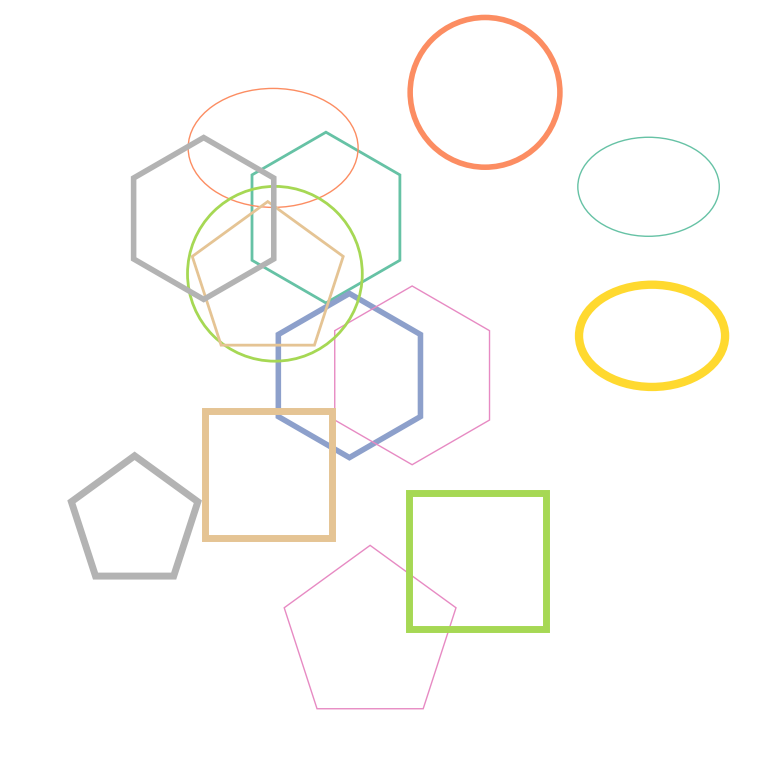[{"shape": "hexagon", "thickness": 1, "radius": 0.55, "center": [0.423, 0.717]}, {"shape": "oval", "thickness": 0.5, "radius": 0.46, "center": [0.842, 0.757]}, {"shape": "circle", "thickness": 2, "radius": 0.49, "center": [0.63, 0.88]}, {"shape": "oval", "thickness": 0.5, "radius": 0.55, "center": [0.355, 0.808]}, {"shape": "hexagon", "thickness": 2, "radius": 0.53, "center": [0.454, 0.512]}, {"shape": "hexagon", "thickness": 0.5, "radius": 0.58, "center": [0.535, 0.513]}, {"shape": "pentagon", "thickness": 0.5, "radius": 0.59, "center": [0.481, 0.174]}, {"shape": "square", "thickness": 2.5, "radius": 0.44, "center": [0.62, 0.271]}, {"shape": "circle", "thickness": 1, "radius": 0.57, "center": [0.357, 0.644]}, {"shape": "oval", "thickness": 3, "radius": 0.47, "center": [0.847, 0.564]}, {"shape": "pentagon", "thickness": 1, "radius": 0.52, "center": [0.348, 0.635]}, {"shape": "square", "thickness": 2.5, "radius": 0.41, "center": [0.349, 0.384]}, {"shape": "pentagon", "thickness": 2.5, "radius": 0.43, "center": [0.175, 0.322]}, {"shape": "hexagon", "thickness": 2, "radius": 0.53, "center": [0.265, 0.716]}]